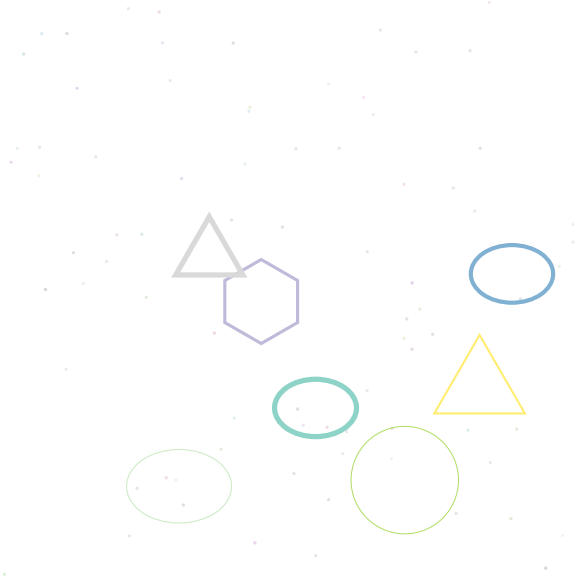[{"shape": "oval", "thickness": 2.5, "radius": 0.35, "center": [0.546, 0.293]}, {"shape": "hexagon", "thickness": 1.5, "radius": 0.36, "center": [0.452, 0.477]}, {"shape": "oval", "thickness": 2, "radius": 0.36, "center": [0.887, 0.525]}, {"shape": "circle", "thickness": 0.5, "radius": 0.47, "center": [0.701, 0.168]}, {"shape": "triangle", "thickness": 2.5, "radius": 0.34, "center": [0.362, 0.557]}, {"shape": "oval", "thickness": 0.5, "radius": 0.45, "center": [0.31, 0.157]}, {"shape": "triangle", "thickness": 1, "radius": 0.45, "center": [0.83, 0.328]}]